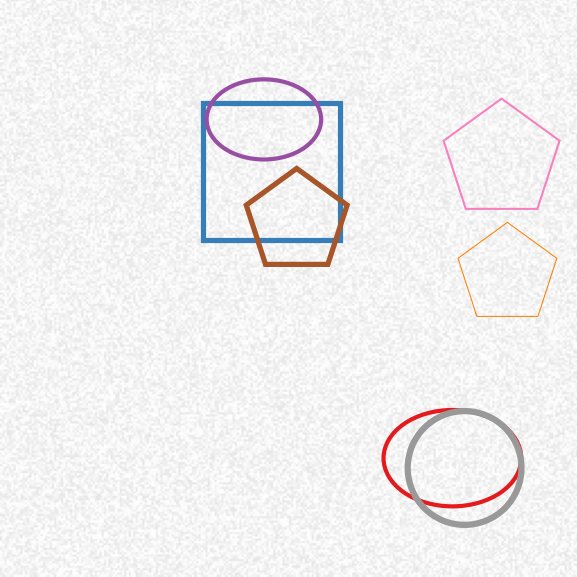[{"shape": "oval", "thickness": 2, "radius": 0.6, "center": [0.783, 0.206]}, {"shape": "square", "thickness": 2.5, "radius": 0.59, "center": [0.47, 0.702]}, {"shape": "oval", "thickness": 2, "radius": 0.5, "center": [0.457, 0.792]}, {"shape": "pentagon", "thickness": 0.5, "radius": 0.45, "center": [0.879, 0.524]}, {"shape": "pentagon", "thickness": 2.5, "radius": 0.46, "center": [0.514, 0.616]}, {"shape": "pentagon", "thickness": 1, "radius": 0.53, "center": [0.869, 0.723]}, {"shape": "circle", "thickness": 3, "radius": 0.49, "center": [0.804, 0.189]}]